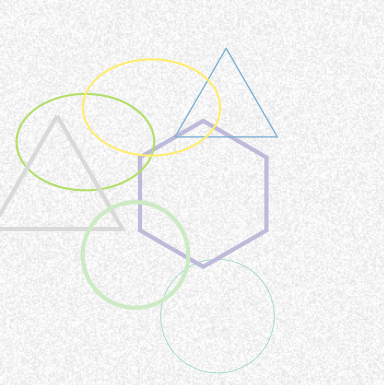[{"shape": "circle", "thickness": 0.5, "radius": 0.74, "center": [0.565, 0.179]}, {"shape": "hexagon", "thickness": 3, "radius": 0.95, "center": [0.528, 0.497]}, {"shape": "triangle", "thickness": 1, "radius": 0.77, "center": [0.587, 0.721]}, {"shape": "oval", "thickness": 1.5, "radius": 0.89, "center": [0.222, 0.631]}, {"shape": "triangle", "thickness": 3, "radius": 0.98, "center": [0.148, 0.503]}, {"shape": "circle", "thickness": 3, "radius": 0.69, "center": [0.352, 0.338]}, {"shape": "oval", "thickness": 1.5, "radius": 0.89, "center": [0.394, 0.721]}]